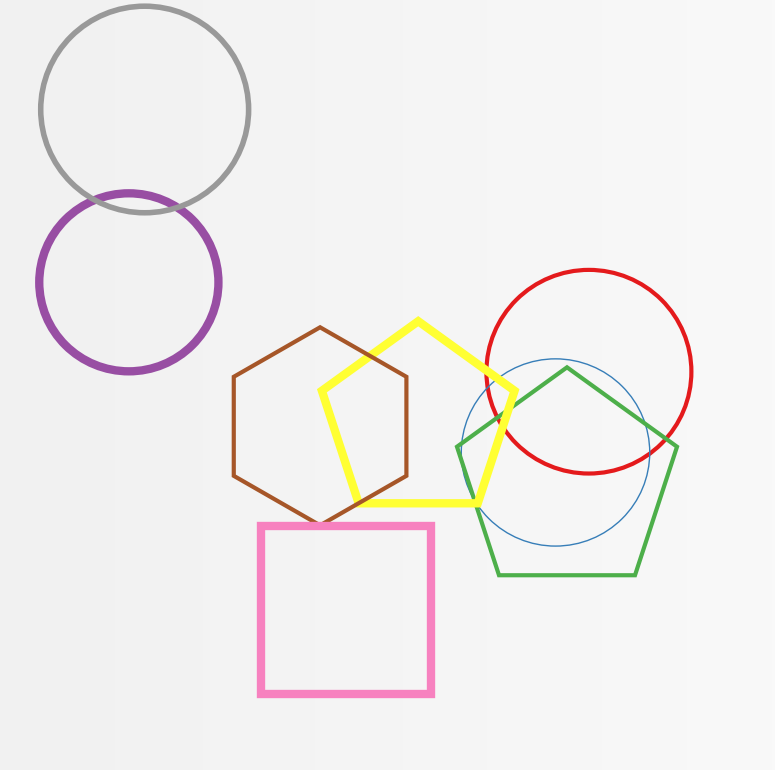[{"shape": "circle", "thickness": 1.5, "radius": 0.66, "center": [0.76, 0.517]}, {"shape": "circle", "thickness": 0.5, "radius": 0.61, "center": [0.717, 0.412]}, {"shape": "pentagon", "thickness": 1.5, "radius": 0.75, "center": [0.732, 0.374]}, {"shape": "circle", "thickness": 3, "radius": 0.58, "center": [0.166, 0.633]}, {"shape": "pentagon", "thickness": 3, "radius": 0.65, "center": [0.54, 0.452]}, {"shape": "hexagon", "thickness": 1.5, "radius": 0.64, "center": [0.413, 0.446]}, {"shape": "square", "thickness": 3, "radius": 0.55, "center": [0.447, 0.208]}, {"shape": "circle", "thickness": 2, "radius": 0.67, "center": [0.187, 0.858]}]